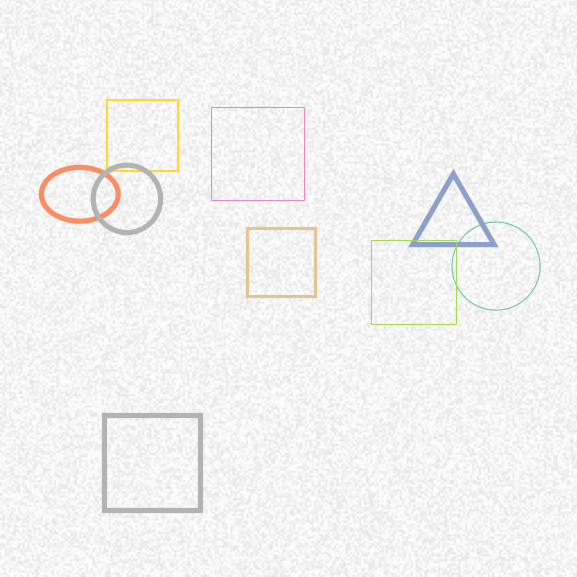[{"shape": "circle", "thickness": 0.5, "radius": 0.38, "center": [0.859, 0.538]}, {"shape": "oval", "thickness": 2.5, "radius": 0.33, "center": [0.138, 0.663]}, {"shape": "triangle", "thickness": 2.5, "radius": 0.41, "center": [0.785, 0.616]}, {"shape": "square", "thickness": 0.5, "radius": 0.4, "center": [0.445, 0.734]}, {"shape": "square", "thickness": 0.5, "radius": 0.37, "center": [0.716, 0.511]}, {"shape": "square", "thickness": 1, "radius": 0.31, "center": [0.247, 0.764]}, {"shape": "square", "thickness": 1.5, "radius": 0.29, "center": [0.486, 0.545]}, {"shape": "circle", "thickness": 2.5, "radius": 0.29, "center": [0.22, 0.655]}, {"shape": "square", "thickness": 2.5, "radius": 0.41, "center": [0.263, 0.198]}]